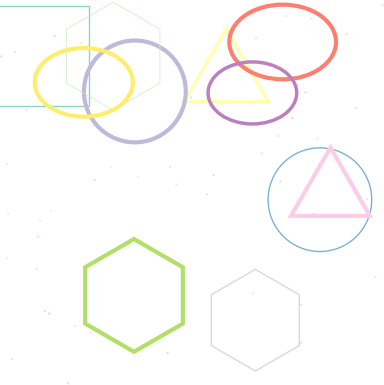[{"shape": "square", "thickness": 1, "radius": 0.65, "center": [0.102, 0.855]}, {"shape": "triangle", "thickness": 2.5, "radius": 0.63, "center": [0.588, 0.799]}, {"shape": "circle", "thickness": 3, "radius": 0.66, "center": [0.35, 0.763]}, {"shape": "oval", "thickness": 3, "radius": 0.69, "center": [0.734, 0.891]}, {"shape": "circle", "thickness": 1, "radius": 0.67, "center": [0.831, 0.481]}, {"shape": "hexagon", "thickness": 3, "radius": 0.73, "center": [0.348, 0.233]}, {"shape": "triangle", "thickness": 3, "radius": 0.59, "center": [0.858, 0.498]}, {"shape": "hexagon", "thickness": 1, "radius": 0.66, "center": [0.663, 0.168]}, {"shape": "oval", "thickness": 2.5, "radius": 0.58, "center": [0.656, 0.759]}, {"shape": "hexagon", "thickness": 0.5, "radius": 0.7, "center": [0.294, 0.854]}, {"shape": "oval", "thickness": 3, "radius": 0.64, "center": [0.218, 0.786]}]